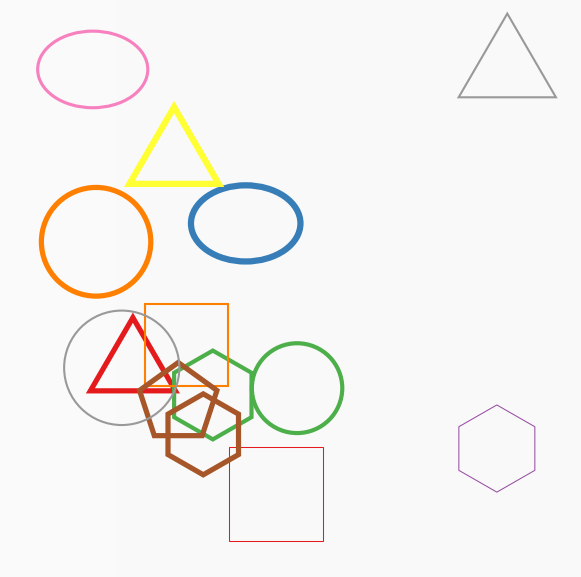[{"shape": "square", "thickness": 0.5, "radius": 0.4, "center": [0.475, 0.144]}, {"shape": "triangle", "thickness": 2.5, "radius": 0.42, "center": [0.229, 0.365]}, {"shape": "oval", "thickness": 3, "radius": 0.47, "center": [0.423, 0.612]}, {"shape": "hexagon", "thickness": 2, "radius": 0.38, "center": [0.366, 0.315]}, {"shape": "circle", "thickness": 2, "radius": 0.39, "center": [0.511, 0.327]}, {"shape": "hexagon", "thickness": 0.5, "radius": 0.38, "center": [0.855, 0.222]}, {"shape": "square", "thickness": 1, "radius": 0.35, "center": [0.321, 0.401]}, {"shape": "circle", "thickness": 2.5, "radius": 0.47, "center": [0.165, 0.58]}, {"shape": "triangle", "thickness": 3, "radius": 0.44, "center": [0.3, 0.725]}, {"shape": "pentagon", "thickness": 2.5, "radius": 0.35, "center": [0.307, 0.301]}, {"shape": "hexagon", "thickness": 2.5, "radius": 0.35, "center": [0.35, 0.247]}, {"shape": "oval", "thickness": 1.5, "radius": 0.47, "center": [0.16, 0.879]}, {"shape": "triangle", "thickness": 1, "radius": 0.48, "center": [0.873, 0.879]}, {"shape": "circle", "thickness": 1, "radius": 0.5, "center": [0.209, 0.362]}]